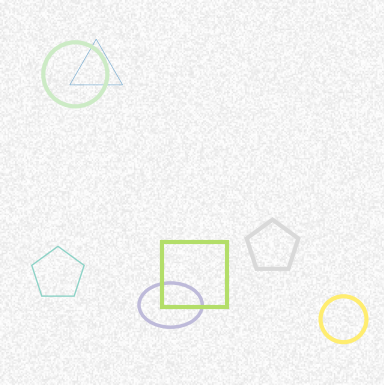[{"shape": "pentagon", "thickness": 1, "radius": 0.36, "center": [0.151, 0.289]}, {"shape": "oval", "thickness": 2.5, "radius": 0.41, "center": [0.443, 0.208]}, {"shape": "triangle", "thickness": 0.5, "radius": 0.4, "center": [0.25, 0.819]}, {"shape": "square", "thickness": 3, "radius": 0.42, "center": [0.505, 0.287]}, {"shape": "pentagon", "thickness": 3, "radius": 0.35, "center": [0.708, 0.359]}, {"shape": "circle", "thickness": 3, "radius": 0.42, "center": [0.196, 0.807]}, {"shape": "circle", "thickness": 3, "radius": 0.3, "center": [0.892, 0.171]}]